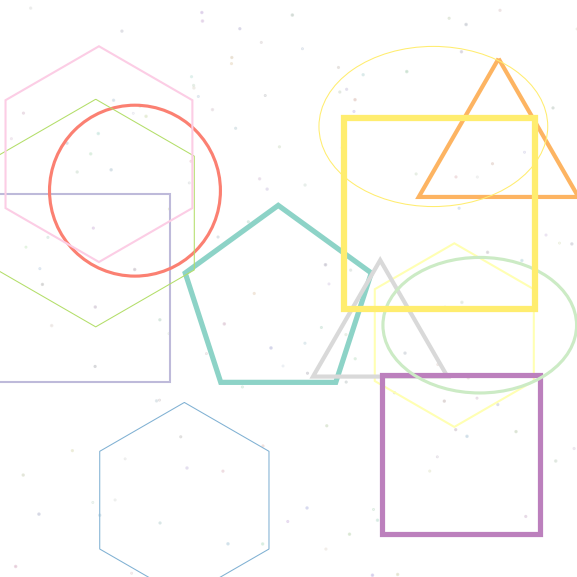[{"shape": "pentagon", "thickness": 2.5, "radius": 0.85, "center": [0.482, 0.474]}, {"shape": "hexagon", "thickness": 1, "radius": 0.79, "center": [0.787, 0.419]}, {"shape": "square", "thickness": 1, "radius": 0.81, "center": [0.132, 0.5]}, {"shape": "circle", "thickness": 1.5, "radius": 0.74, "center": [0.234, 0.669]}, {"shape": "hexagon", "thickness": 0.5, "radius": 0.85, "center": [0.319, 0.133]}, {"shape": "triangle", "thickness": 2, "radius": 0.8, "center": [0.863, 0.738]}, {"shape": "hexagon", "thickness": 0.5, "radius": 0.99, "center": [0.166, 0.63]}, {"shape": "hexagon", "thickness": 1, "radius": 0.93, "center": [0.171, 0.732]}, {"shape": "triangle", "thickness": 2, "radius": 0.67, "center": [0.658, 0.414]}, {"shape": "square", "thickness": 2.5, "radius": 0.69, "center": [0.798, 0.213]}, {"shape": "oval", "thickness": 1.5, "radius": 0.84, "center": [0.831, 0.436]}, {"shape": "square", "thickness": 3, "radius": 0.83, "center": [0.762, 0.629]}, {"shape": "oval", "thickness": 0.5, "radius": 0.99, "center": [0.75, 0.78]}]